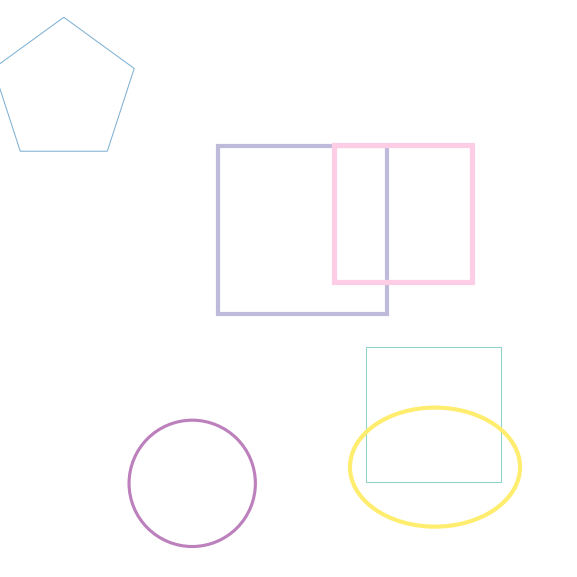[{"shape": "square", "thickness": 0.5, "radius": 0.58, "center": [0.751, 0.281]}, {"shape": "square", "thickness": 2, "radius": 0.73, "center": [0.524, 0.601]}, {"shape": "pentagon", "thickness": 0.5, "radius": 0.64, "center": [0.11, 0.841]}, {"shape": "square", "thickness": 2.5, "radius": 0.6, "center": [0.698, 0.629]}, {"shape": "circle", "thickness": 1.5, "radius": 0.55, "center": [0.333, 0.162]}, {"shape": "oval", "thickness": 2, "radius": 0.74, "center": [0.753, 0.19]}]